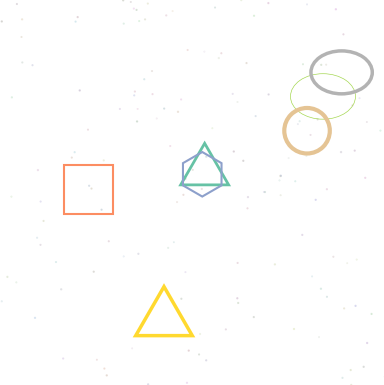[{"shape": "triangle", "thickness": 2, "radius": 0.36, "center": [0.532, 0.556]}, {"shape": "square", "thickness": 1.5, "radius": 0.32, "center": [0.229, 0.508]}, {"shape": "hexagon", "thickness": 1.5, "radius": 0.29, "center": [0.525, 0.547]}, {"shape": "oval", "thickness": 0.5, "radius": 0.42, "center": [0.839, 0.75]}, {"shape": "triangle", "thickness": 2.5, "radius": 0.42, "center": [0.426, 0.171]}, {"shape": "circle", "thickness": 3, "radius": 0.3, "center": [0.798, 0.66]}, {"shape": "oval", "thickness": 2.5, "radius": 0.4, "center": [0.887, 0.812]}]